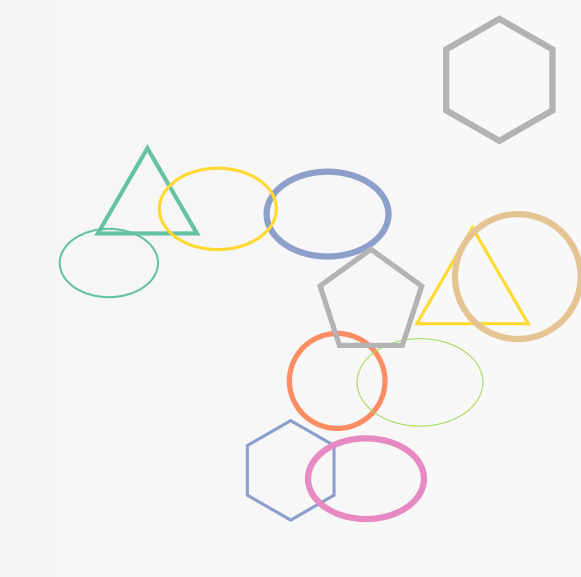[{"shape": "oval", "thickness": 1, "radius": 0.42, "center": [0.187, 0.544]}, {"shape": "triangle", "thickness": 2, "radius": 0.49, "center": [0.254, 0.644]}, {"shape": "circle", "thickness": 2.5, "radius": 0.41, "center": [0.58, 0.34]}, {"shape": "oval", "thickness": 3, "radius": 0.52, "center": [0.564, 0.628]}, {"shape": "hexagon", "thickness": 1.5, "radius": 0.43, "center": [0.5, 0.185]}, {"shape": "oval", "thickness": 3, "radius": 0.5, "center": [0.63, 0.17]}, {"shape": "oval", "thickness": 0.5, "radius": 0.54, "center": [0.723, 0.337]}, {"shape": "triangle", "thickness": 1.5, "radius": 0.55, "center": [0.813, 0.494]}, {"shape": "oval", "thickness": 1.5, "radius": 0.5, "center": [0.375, 0.637]}, {"shape": "circle", "thickness": 3, "radius": 0.54, "center": [0.891, 0.52]}, {"shape": "pentagon", "thickness": 2.5, "radius": 0.46, "center": [0.638, 0.475]}, {"shape": "hexagon", "thickness": 3, "radius": 0.53, "center": [0.859, 0.861]}]